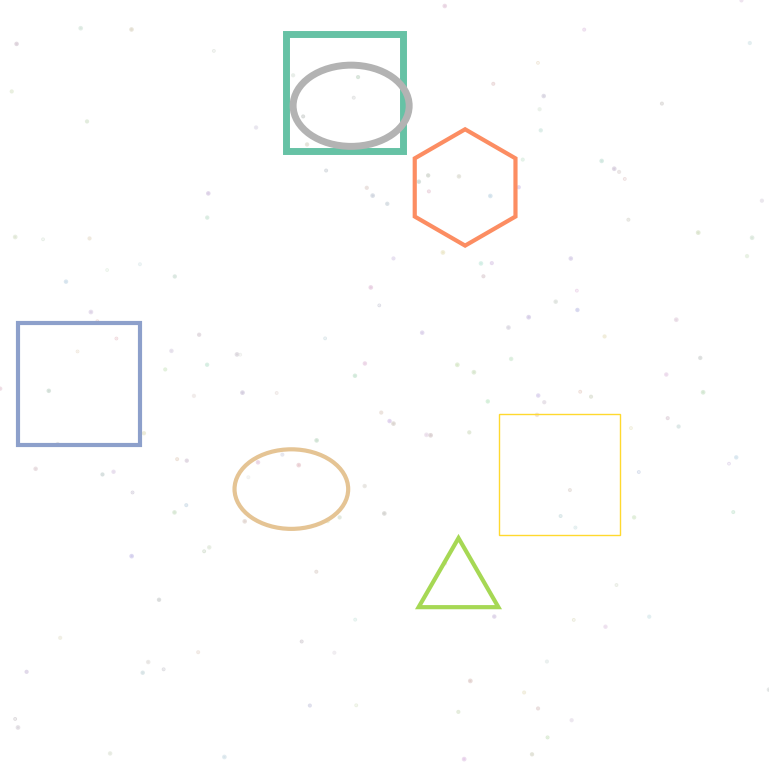[{"shape": "square", "thickness": 2.5, "radius": 0.38, "center": [0.447, 0.879]}, {"shape": "hexagon", "thickness": 1.5, "radius": 0.38, "center": [0.604, 0.757]}, {"shape": "square", "thickness": 1.5, "radius": 0.4, "center": [0.103, 0.501]}, {"shape": "triangle", "thickness": 1.5, "radius": 0.3, "center": [0.595, 0.241]}, {"shape": "square", "thickness": 0.5, "radius": 0.39, "center": [0.727, 0.384]}, {"shape": "oval", "thickness": 1.5, "radius": 0.37, "center": [0.378, 0.365]}, {"shape": "oval", "thickness": 2.5, "radius": 0.38, "center": [0.456, 0.863]}]